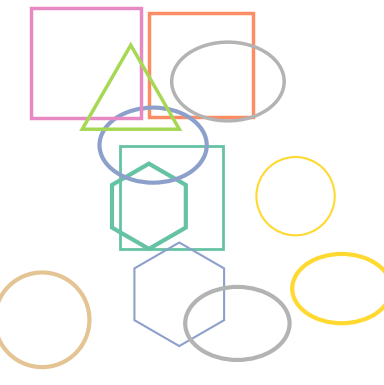[{"shape": "hexagon", "thickness": 3, "radius": 0.55, "center": [0.387, 0.464]}, {"shape": "square", "thickness": 2, "radius": 0.67, "center": [0.445, 0.487]}, {"shape": "square", "thickness": 2.5, "radius": 0.67, "center": [0.522, 0.831]}, {"shape": "oval", "thickness": 3, "radius": 0.7, "center": [0.398, 0.623]}, {"shape": "hexagon", "thickness": 1.5, "radius": 0.67, "center": [0.466, 0.236]}, {"shape": "square", "thickness": 2.5, "radius": 0.72, "center": [0.224, 0.836]}, {"shape": "triangle", "thickness": 2.5, "radius": 0.73, "center": [0.34, 0.737]}, {"shape": "circle", "thickness": 1.5, "radius": 0.51, "center": [0.768, 0.49]}, {"shape": "oval", "thickness": 3, "radius": 0.64, "center": [0.887, 0.25]}, {"shape": "circle", "thickness": 3, "radius": 0.61, "center": [0.109, 0.169]}, {"shape": "oval", "thickness": 2.5, "radius": 0.73, "center": [0.592, 0.788]}, {"shape": "oval", "thickness": 3, "radius": 0.68, "center": [0.617, 0.16]}]